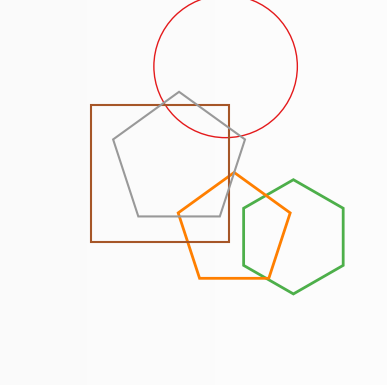[{"shape": "circle", "thickness": 1, "radius": 0.93, "center": [0.582, 0.828]}, {"shape": "hexagon", "thickness": 2, "radius": 0.74, "center": [0.757, 0.385]}, {"shape": "pentagon", "thickness": 2, "radius": 0.76, "center": [0.604, 0.4]}, {"shape": "square", "thickness": 1.5, "radius": 0.89, "center": [0.412, 0.55]}, {"shape": "pentagon", "thickness": 1.5, "radius": 0.89, "center": [0.462, 0.583]}]